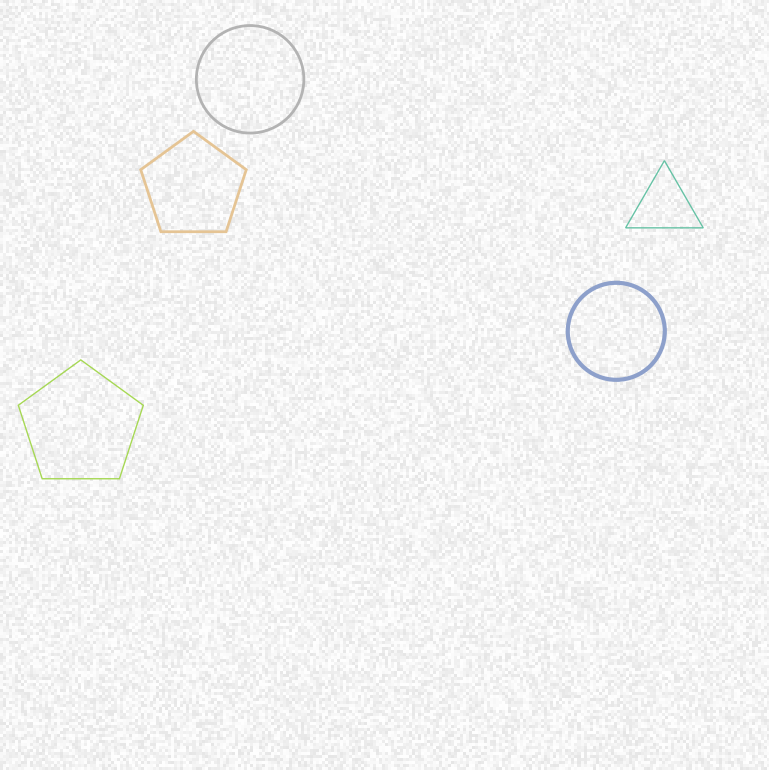[{"shape": "triangle", "thickness": 0.5, "radius": 0.29, "center": [0.863, 0.733]}, {"shape": "circle", "thickness": 1.5, "radius": 0.32, "center": [0.8, 0.57]}, {"shape": "pentagon", "thickness": 0.5, "radius": 0.43, "center": [0.105, 0.447]}, {"shape": "pentagon", "thickness": 1, "radius": 0.36, "center": [0.251, 0.757]}, {"shape": "circle", "thickness": 1, "radius": 0.35, "center": [0.325, 0.897]}]